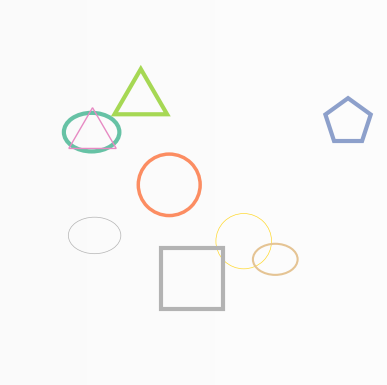[{"shape": "oval", "thickness": 3, "radius": 0.36, "center": [0.236, 0.657]}, {"shape": "circle", "thickness": 2.5, "radius": 0.4, "center": [0.437, 0.52]}, {"shape": "pentagon", "thickness": 3, "radius": 0.31, "center": [0.898, 0.684]}, {"shape": "triangle", "thickness": 1, "radius": 0.35, "center": [0.239, 0.65]}, {"shape": "triangle", "thickness": 3, "radius": 0.39, "center": [0.363, 0.742]}, {"shape": "circle", "thickness": 0.5, "radius": 0.36, "center": [0.629, 0.374]}, {"shape": "oval", "thickness": 1.5, "radius": 0.29, "center": [0.71, 0.326]}, {"shape": "square", "thickness": 3, "radius": 0.4, "center": [0.495, 0.276]}, {"shape": "oval", "thickness": 0.5, "radius": 0.34, "center": [0.244, 0.388]}]